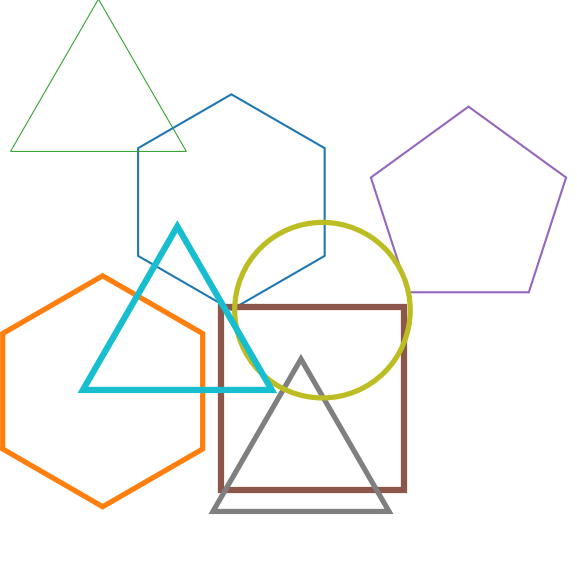[{"shape": "hexagon", "thickness": 1, "radius": 0.93, "center": [0.401, 0.649]}, {"shape": "hexagon", "thickness": 2.5, "radius": 1.0, "center": [0.178, 0.322]}, {"shape": "triangle", "thickness": 0.5, "radius": 0.88, "center": [0.17, 0.825]}, {"shape": "pentagon", "thickness": 1, "radius": 0.89, "center": [0.811, 0.637]}, {"shape": "square", "thickness": 3, "radius": 0.79, "center": [0.542, 0.309]}, {"shape": "triangle", "thickness": 2.5, "radius": 0.88, "center": [0.521, 0.202]}, {"shape": "circle", "thickness": 2.5, "radius": 0.76, "center": [0.558, 0.462]}, {"shape": "triangle", "thickness": 3, "radius": 0.94, "center": [0.307, 0.418]}]